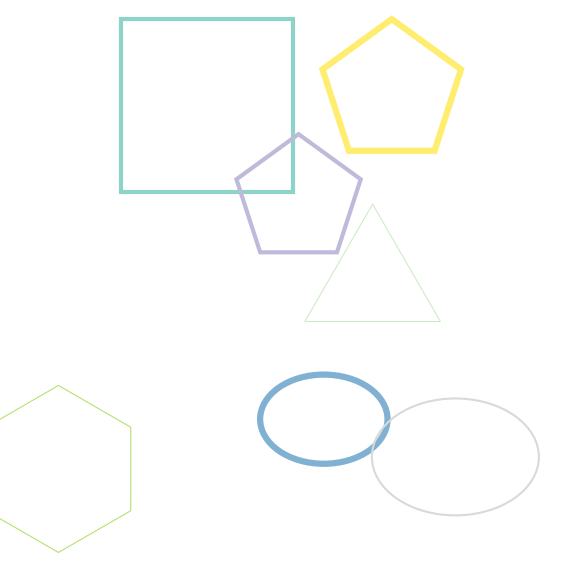[{"shape": "square", "thickness": 2, "radius": 0.75, "center": [0.358, 0.816]}, {"shape": "pentagon", "thickness": 2, "radius": 0.57, "center": [0.517, 0.654]}, {"shape": "oval", "thickness": 3, "radius": 0.55, "center": [0.561, 0.273]}, {"shape": "hexagon", "thickness": 0.5, "radius": 0.72, "center": [0.101, 0.187]}, {"shape": "oval", "thickness": 1, "radius": 0.72, "center": [0.789, 0.208]}, {"shape": "triangle", "thickness": 0.5, "radius": 0.68, "center": [0.645, 0.51]}, {"shape": "pentagon", "thickness": 3, "radius": 0.63, "center": [0.678, 0.84]}]